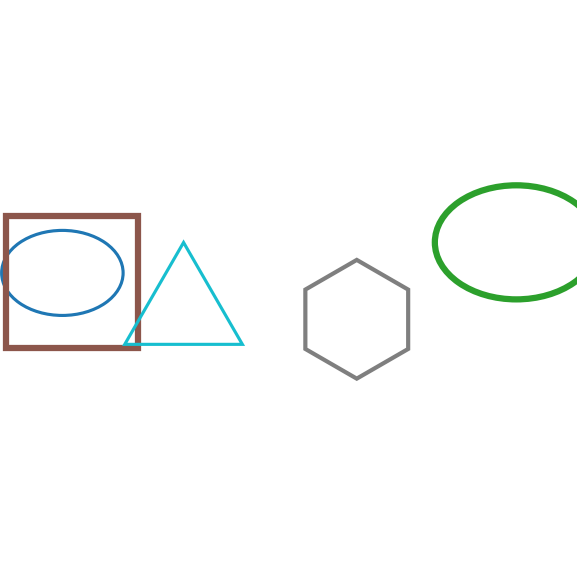[{"shape": "oval", "thickness": 1.5, "radius": 0.53, "center": [0.108, 0.527]}, {"shape": "oval", "thickness": 3, "radius": 0.71, "center": [0.894, 0.579]}, {"shape": "square", "thickness": 3, "radius": 0.57, "center": [0.125, 0.511]}, {"shape": "hexagon", "thickness": 2, "radius": 0.51, "center": [0.618, 0.446]}, {"shape": "triangle", "thickness": 1.5, "radius": 0.59, "center": [0.318, 0.462]}]